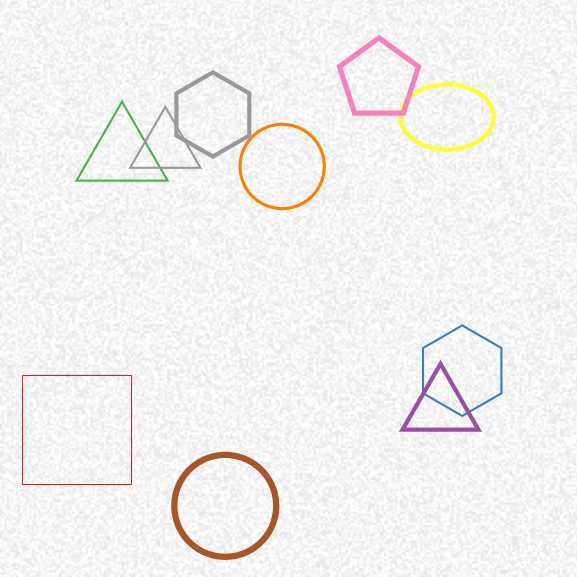[{"shape": "square", "thickness": 0.5, "radius": 0.47, "center": [0.133, 0.256]}, {"shape": "hexagon", "thickness": 1, "radius": 0.39, "center": [0.8, 0.357]}, {"shape": "triangle", "thickness": 1, "radius": 0.46, "center": [0.211, 0.732]}, {"shape": "triangle", "thickness": 2, "radius": 0.38, "center": [0.763, 0.293]}, {"shape": "circle", "thickness": 1.5, "radius": 0.36, "center": [0.489, 0.711]}, {"shape": "oval", "thickness": 2, "radius": 0.4, "center": [0.774, 0.797]}, {"shape": "circle", "thickness": 3, "radius": 0.44, "center": [0.39, 0.123]}, {"shape": "pentagon", "thickness": 2.5, "radius": 0.36, "center": [0.656, 0.862]}, {"shape": "hexagon", "thickness": 2, "radius": 0.36, "center": [0.369, 0.801]}, {"shape": "triangle", "thickness": 1, "radius": 0.35, "center": [0.286, 0.744]}]